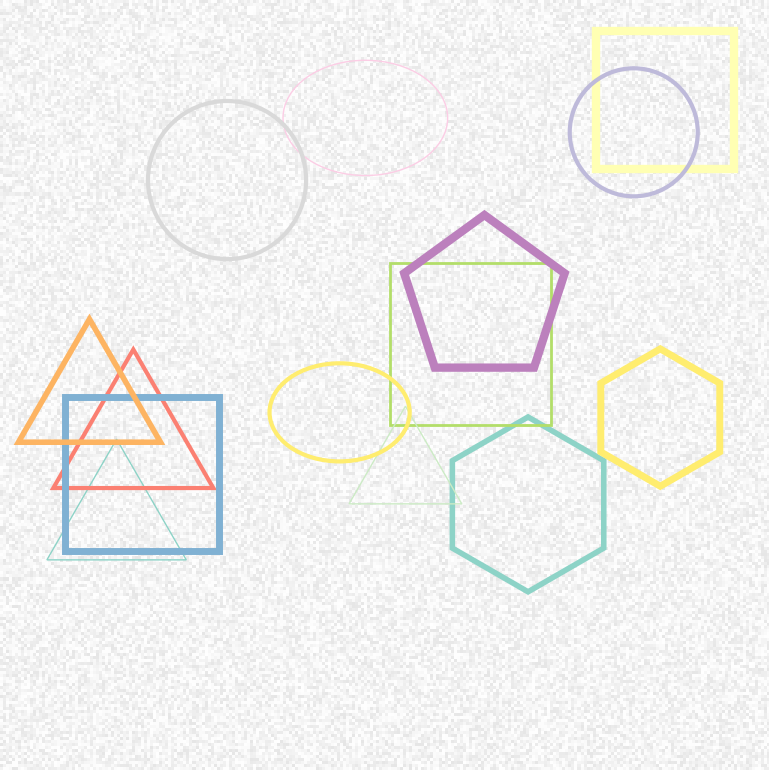[{"shape": "triangle", "thickness": 0.5, "radius": 0.52, "center": [0.151, 0.325]}, {"shape": "hexagon", "thickness": 2, "radius": 0.57, "center": [0.686, 0.345]}, {"shape": "square", "thickness": 3, "radius": 0.45, "center": [0.863, 0.87]}, {"shape": "circle", "thickness": 1.5, "radius": 0.42, "center": [0.823, 0.828]}, {"shape": "triangle", "thickness": 1.5, "radius": 0.6, "center": [0.173, 0.426]}, {"shape": "square", "thickness": 2.5, "radius": 0.5, "center": [0.185, 0.384]}, {"shape": "triangle", "thickness": 2, "radius": 0.53, "center": [0.116, 0.479]}, {"shape": "square", "thickness": 1, "radius": 0.52, "center": [0.611, 0.553]}, {"shape": "oval", "thickness": 0.5, "radius": 0.53, "center": [0.474, 0.847]}, {"shape": "circle", "thickness": 1.5, "radius": 0.51, "center": [0.295, 0.766]}, {"shape": "pentagon", "thickness": 3, "radius": 0.55, "center": [0.629, 0.611]}, {"shape": "triangle", "thickness": 0.5, "radius": 0.42, "center": [0.527, 0.388]}, {"shape": "hexagon", "thickness": 2.5, "radius": 0.45, "center": [0.857, 0.458]}, {"shape": "oval", "thickness": 1.5, "radius": 0.46, "center": [0.441, 0.464]}]